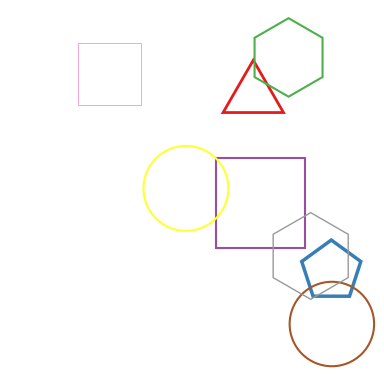[{"shape": "triangle", "thickness": 2, "radius": 0.45, "center": [0.658, 0.753]}, {"shape": "pentagon", "thickness": 2.5, "radius": 0.4, "center": [0.86, 0.296]}, {"shape": "hexagon", "thickness": 1.5, "radius": 0.51, "center": [0.75, 0.851]}, {"shape": "square", "thickness": 1.5, "radius": 0.58, "center": [0.677, 0.472]}, {"shape": "circle", "thickness": 1.5, "radius": 0.55, "center": [0.483, 0.511]}, {"shape": "circle", "thickness": 1.5, "radius": 0.55, "center": [0.862, 0.158]}, {"shape": "square", "thickness": 0.5, "radius": 0.4, "center": [0.285, 0.808]}, {"shape": "hexagon", "thickness": 1, "radius": 0.56, "center": [0.807, 0.335]}]